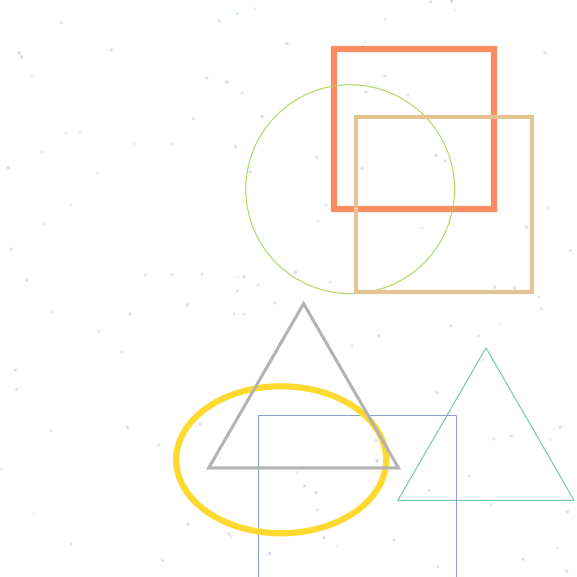[{"shape": "triangle", "thickness": 0.5, "radius": 0.88, "center": [0.842, 0.221]}, {"shape": "square", "thickness": 3, "radius": 0.69, "center": [0.717, 0.775]}, {"shape": "square", "thickness": 0.5, "radius": 0.86, "center": [0.618, 0.109]}, {"shape": "circle", "thickness": 0.5, "radius": 0.9, "center": [0.606, 0.672]}, {"shape": "oval", "thickness": 3, "radius": 0.91, "center": [0.487, 0.203]}, {"shape": "square", "thickness": 2, "radius": 0.76, "center": [0.768, 0.645]}, {"shape": "triangle", "thickness": 1.5, "radius": 0.95, "center": [0.526, 0.284]}]